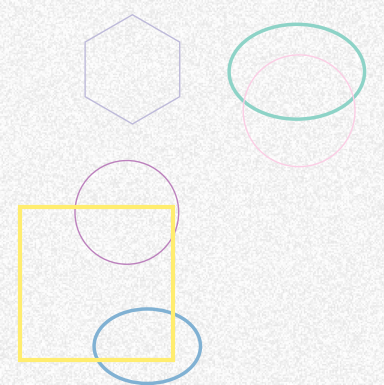[{"shape": "oval", "thickness": 2.5, "radius": 0.88, "center": [0.771, 0.814]}, {"shape": "hexagon", "thickness": 1, "radius": 0.71, "center": [0.344, 0.82]}, {"shape": "oval", "thickness": 2.5, "radius": 0.69, "center": [0.383, 0.101]}, {"shape": "circle", "thickness": 1, "radius": 0.73, "center": [0.777, 0.712]}, {"shape": "circle", "thickness": 1, "radius": 0.67, "center": [0.329, 0.448]}, {"shape": "square", "thickness": 3, "radius": 0.99, "center": [0.25, 0.264]}]